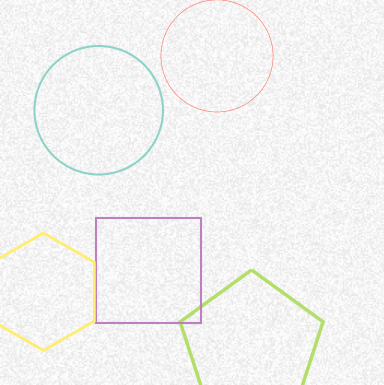[{"shape": "circle", "thickness": 1.5, "radius": 0.83, "center": [0.256, 0.714]}, {"shape": "circle", "thickness": 0.5, "radius": 0.73, "center": [0.564, 0.855]}, {"shape": "pentagon", "thickness": 2.5, "radius": 0.98, "center": [0.654, 0.104]}, {"shape": "square", "thickness": 1.5, "radius": 0.68, "center": [0.386, 0.299]}, {"shape": "hexagon", "thickness": 2, "radius": 0.76, "center": [0.113, 0.242]}]